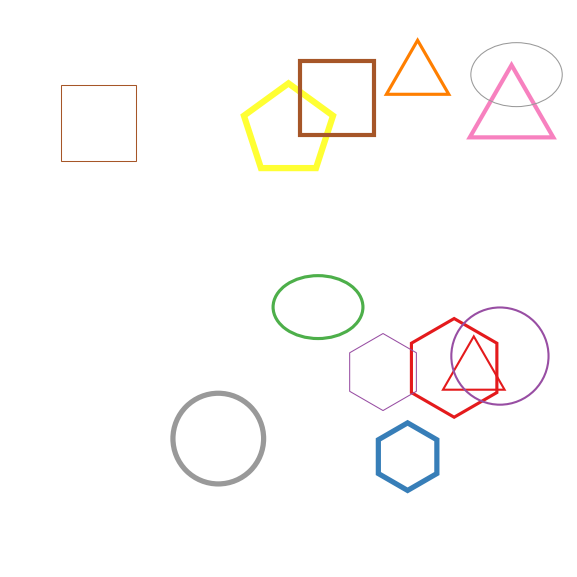[{"shape": "hexagon", "thickness": 1.5, "radius": 0.43, "center": [0.786, 0.362]}, {"shape": "triangle", "thickness": 1, "radius": 0.31, "center": [0.82, 0.355]}, {"shape": "hexagon", "thickness": 2.5, "radius": 0.29, "center": [0.706, 0.208]}, {"shape": "oval", "thickness": 1.5, "radius": 0.39, "center": [0.551, 0.467]}, {"shape": "circle", "thickness": 1, "radius": 0.42, "center": [0.866, 0.383]}, {"shape": "hexagon", "thickness": 0.5, "radius": 0.33, "center": [0.663, 0.355]}, {"shape": "triangle", "thickness": 1.5, "radius": 0.31, "center": [0.723, 0.867]}, {"shape": "pentagon", "thickness": 3, "radius": 0.41, "center": [0.5, 0.774]}, {"shape": "square", "thickness": 0.5, "radius": 0.33, "center": [0.17, 0.786]}, {"shape": "square", "thickness": 2, "radius": 0.32, "center": [0.584, 0.829]}, {"shape": "triangle", "thickness": 2, "radius": 0.42, "center": [0.886, 0.803]}, {"shape": "oval", "thickness": 0.5, "radius": 0.4, "center": [0.894, 0.87]}, {"shape": "circle", "thickness": 2.5, "radius": 0.39, "center": [0.378, 0.24]}]